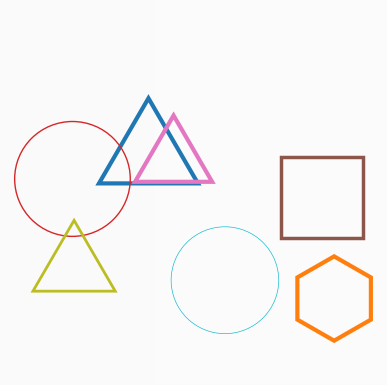[{"shape": "triangle", "thickness": 3, "radius": 0.74, "center": [0.383, 0.597]}, {"shape": "hexagon", "thickness": 3, "radius": 0.55, "center": [0.862, 0.225]}, {"shape": "circle", "thickness": 1, "radius": 0.75, "center": [0.187, 0.535]}, {"shape": "square", "thickness": 2.5, "radius": 0.53, "center": [0.831, 0.487]}, {"shape": "triangle", "thickness": 3, "radius": 0.57, "center": [0.448, 0.585]}, {"shape": "triangle", "thickness": 2, "radius": 0.61, "center": [0.191, 0.305]}, {"shape": "circle", "thickness": 0.5, "radius": 0.69, "center": [0.58, 0.272]}]